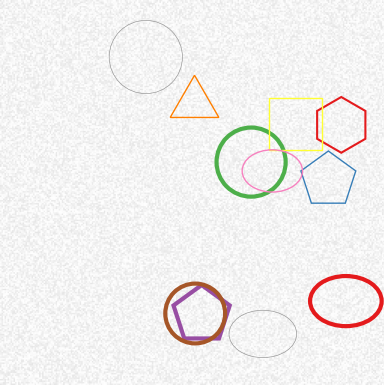[{"shape": "hexagon", "thickness": 1.5, "radius": 0.36, "center": [0.886, 0.676]}, {"shape": "oval", "thickness": 3, "radius": 0.46, "center": [0.898, 0.218]}, {"shape": "pentagon", "thickness": 1, "radius": 0.37, "center": [0.853, 0.533]}, {"shape": "circle", "thickness": 3, "radius": 0.45, "center": [0.652, 0.579]}, {"shape": "pentagon", "thickness": 3, "radius": 0.38, "center": [0.524, 0.183]}, {"shape": "triangle", "thickness": 1, "radius": 0.37, "center": [0.505, 0.731]}, {"shape": "square", "thickness": 1, "radius": 0.34, "center": [0.768, 0.678]}, {"shape": "circle", "thickness": 3, "radius": 0.39, "center": [0.507, 0.186]}, {"shape": "oval", "thickness": 1, "radius": 0.39, "center": [0.707, 0.556]}, {"shape": "circle", "thickness": 0.5, "radius": 0.48, "center": [0.379, 0.852]}, {"shape": "oval", "thickness": 0.5, "radius": 0.44, "center": [0.683, 0.133]}]